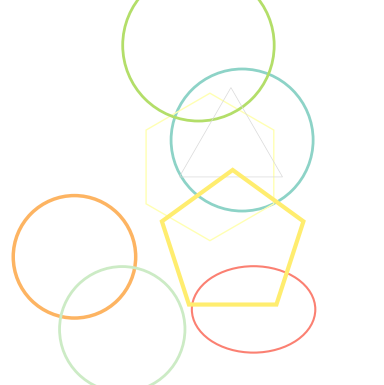[{"shape": "circle", "thickness": 2, "radius": 0.92, "center": [0.629, 0.636]}, {"shape": "hexagon", "thickness": 1, "radius": 0.96, "center": [0.545, 0.566]}, {"shape": "oval", "thickness": 1.5, "radius": 0.8, "center": [0.659, 0.196]}, {"shape": "circle", "thickness": 2.5, "radius": 0.8, "center": [0.193, 0.333]}, {"shape": "circle", "thickness": 2, "radius": 0.98, "center": [0.515, 0.882]}, {"shape": "triangle", "thickness": 0.5, "radius": 0.77, "center": [0.6, 0.618]}, {"shape": "circle", "thickness": 2, "radius": 0.81, "center": [0.318, 0.145]}, {"shape": "pentagon", "thickness": 3, "radius": 0.97, "center": [0.604, 0.365]}]